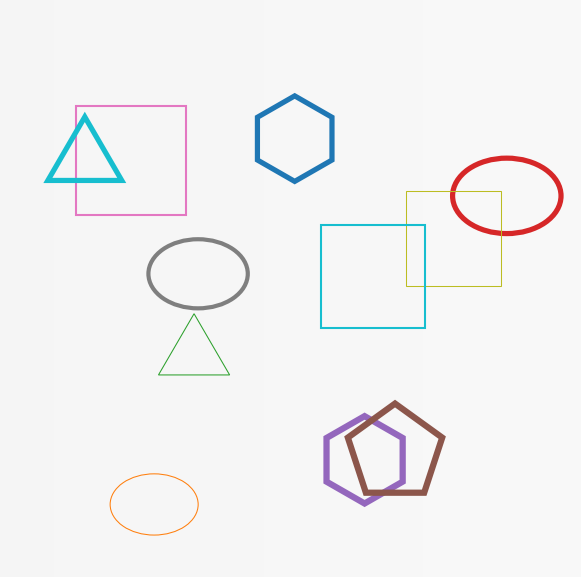[{"shape": "hexagon", "thickness": 2.5, "radius": 0.37, "center": [0.507, 0.759]}, {"shape": "oval", "thickness": 0.5, "radius": 0.38, "center": [0.265, 0.126]}, {"shape": "triangle", "thickness": 0.5, "radius": 0.35, "center": [0.334, 0.385]}, {"shape": "oval", "thickness": 2.5, "radius": 0.47, "center": [0.872, 0.66]}, {"shape": "hexagon", "thickness": 3, "radius": 0.38, "center": [0.627, 0.203]}, {"shape": "pentagon", "thickness": 3, "radius": 0.43, "center": [0.68, 0.215]}, {"shape": "square", "thickness": 1, "radius": 0.47, "center": [0.225, 0.722]}, {"shape": "oval", "thickness": 2, "radius": 0.43, "center": [0.341, 0.525]}, {"shape": "square", "thickness": 0.5, "radius": 0.41, "center": [0.78, 0.586]}, {"shape": "triangle", "thickness": 2.5, "radius": 0.37, "center": [0.146, 0.723]}, {"shape": "square", "thickness": 1, "radius": 0.44, "center": [0.642, 0.521]}]